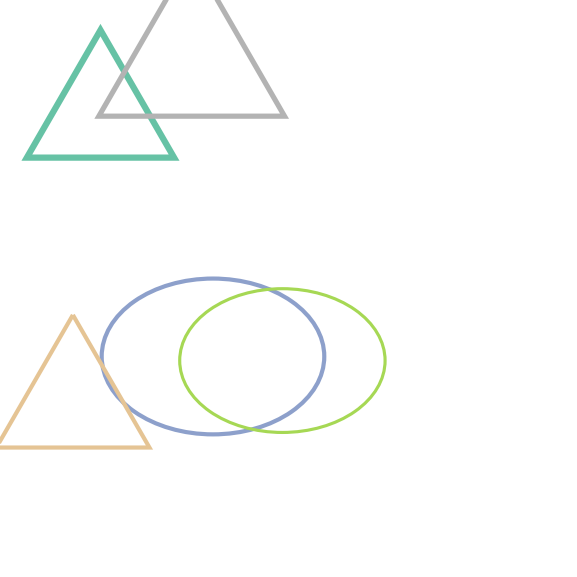[{"shape": "triangle", "thickness": 3, "radius": 0.74, "center": [0.174, 0.8]}, {"shape": "oval", "thickness": 2, "radius": 0.96, "center": [0.369, 0.382]}, {"shape": "oval", "thickness": 1.5, "radius": 0.89, "center": [0.489, 0.375]}, {"shape": "triangle", "thickness": 2, "radius": 0.77, "center": [0.126, 0.301]}, {"shape": "triangle", "thickness": 2.5, "radius": 0.93, "center": [0.332, 0.891]}]